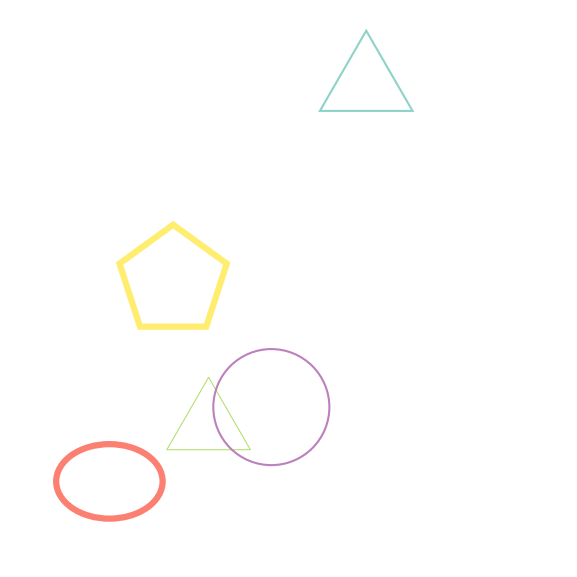[{"shape": "triangle", "thickness": 1, "radius": 0.46, "center": [0.634, 0.853]}, {"shape": "oval", "thickness": 3, "radius": 0.46, "center": [0.189, 0.166]}, {"shape": "triangle", "thickness": 0.5, "radius": 0.42, "center": [0.361, 0.262]}, {"shape": "circle", "thickness": 1, "radius": 0.5, "center": [0.47, 0.294]}, {"shape": "pentagon", "thickness": 3, "radius": 0.49, "center": [0.3, 0.512]}]